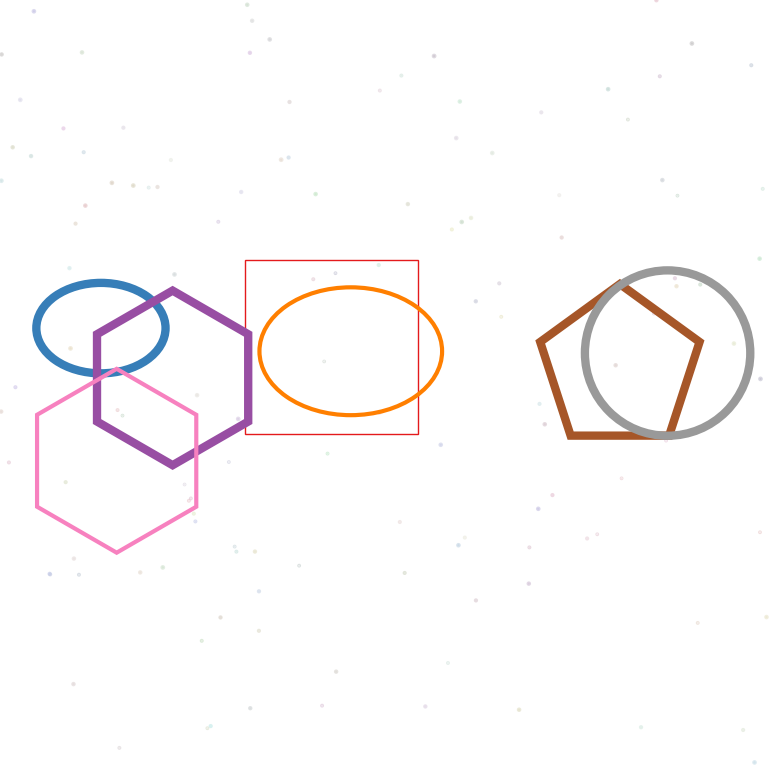[{"shape": "square", "thickness": 0.5, "radius": 0.56, "center": [0.43, 0.549]}, {"shape": "oval", "thickness": 3, "radius": 0.42, "center": [0.131, 0.574]}, {"shape": "hexagon", "thickness": 3, "radius": 0.57, "center": [0.224, 0.509]}, {"shape": "oval", "thickness": 1.5, "radius": 0.59, "center": [0.456, 0.544]}, {"shape": "pentagon", "thickness": 3, "radius": 0.54, "center": [0.805, 0.522]}, {"shape": "hexagon", "thickness": 1.5, "radius": 0.6, "center": [0.152, 0.402]}, {"shape": "circle", "thickness": 3, "radius": 0.54, "center": [0.867, 0.541]}]